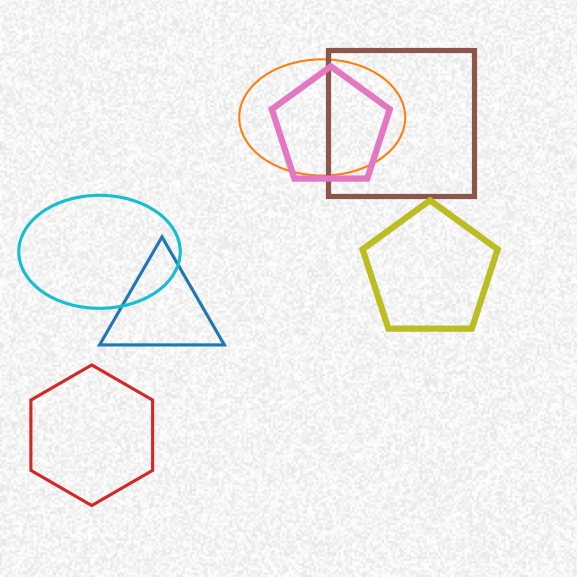[{"shape": "triangle", "thickness": 1.5, "radius": 0.62, "center": [0.28, 0.464]}, {"shape": "oval", "thickness": 1, "radius": 0.72, "center": [0.558, 0.796]}, {"shape": "hexagon", "thickness": 1.5, "radius": 0.61, "center": [0.159, 0.245]}, {"shape": "square", "thickness": 2.5, "radius": 0.63, "center": [0.694, 0.786]}, {"shape": "pentagon", "thickness": 3, "radius": 0.54, "center": [0.573, 0.777]}, {"shape": "pentagon", "thickness": 3, "radius": 0.61, "center": [0.745, 0.529]}, {"shape": "oval", "thickness": 1.5, "radius": 0.7, "center": [0.172, 0.563]}]